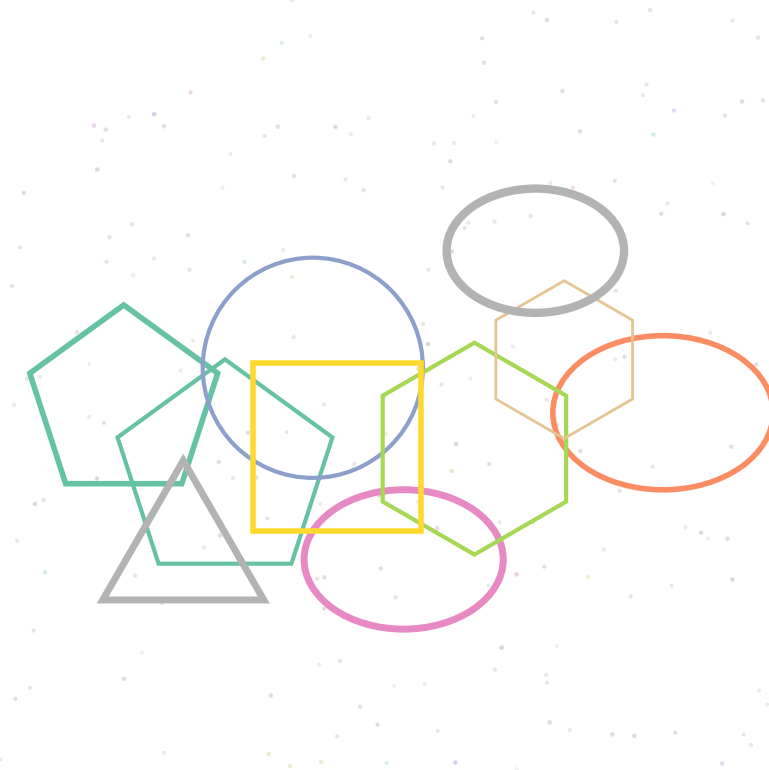[{"shape": "pentagon", "thickness": 2, "radius": 0.64, "center": [0.161, 0.476]}, {"shape": "pentagon", "thickness": 1.5, "radius": 0.73, "center": [0.292, 0.387]}, {"shape": "oval", "thickness": 2, "radius": 0.71, "center": [0.861, 0.464]}, {"shape": "circle", "thickness": 1.5, "radius": 0.71, "center": [0.406, 0.522]}, {"shape": "oval", "thickness": 2.5, "radius": 0.65, "center": [0.524, 0.273]}, {"shape": "hexagon", "thickness": 1.5, "radius": 0.69, "center": [0.616, 0.417]}, {"shape": "square", "thickness": 2, "radius": 0.54, "center": [0.437, 0.42]}, {"shape": "hexagon", "thickness": 1, "radius": 0.51, "center": [0.733, 0.533]}, {"shape": "triangle", "thickness": 2.5, "radius": 0.6, "center": [0.238, 0.281]}, {"shape": "oval", "thickness": 3, "radius": 0.58, "center": [0.695, 0.674]}]